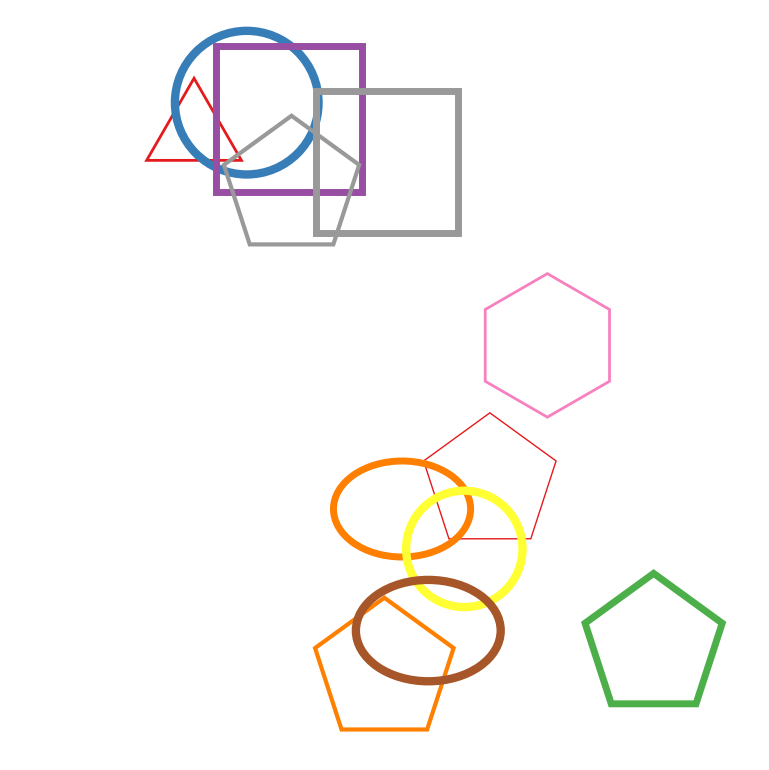[{"shape": "pentagon", "thickness": 0.5, "radius": 0.45, "center": [0.636, 0.373]}, {"shape": "triangle", "thickness": 1, "radius": 0.36, "center": [0.252, 0.827]}, {"shape": "circle", "thickness": 3, "radius": 0.47, "center": [0.32, 0.867]}, {"shape": "pentagon", "thickness": 2.5, "radius": 0.47, "center": [0.849, 0.162]}, {"shape": "square", "thickness": 2.5, "radius": 0.48, "center": [0.375, 0.845]}, {"shape": "pentagon", "thickness": 1.5, "radius": 0.47, "center": [0.499, 0.129]}, {"shape": "oval", "thickness": 2.5, "radius": 0.45, "center": [0.522, 0.339]}, {"shape": "circle", "thickness": 3, "radius": 0.38, "center": [0.603, 0.287]}, {"shape": "oval", "thickness": 3, "radius": 0.47, "center": [0.556, 0.181]}, {"shape": "hexagon", "thickness": 1, "radius": 0.47, "center": [0.711, 0.551]}, {"shape": "square", "thickness": 2.5, "radius": 0.46, "center": [0.503, 0.789]}, {"shape": "pentagon", "thickness": 1.5, "radius": 0.46, "center": [0.379, 0.757]}]